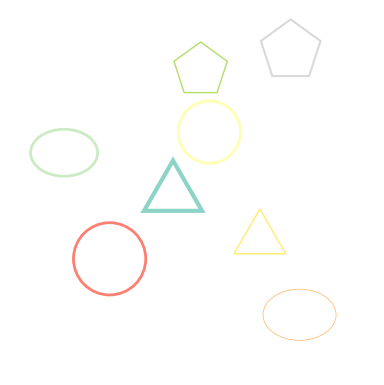[{"shape": "triangle", "thickness": 3, "radius": 0.44, "center": [0.449, 0.496]}, {"shape": "circle", "thickness": 2, "radius": 0.4, "center": [0.544, 0.657]}, {"shape": "circle", "thickness": 2, "radius": 0.47, "center": [0.285, 0.328]}, {"shape": "oval", "thickness": 0.5, "radius": 0.47, "center": [0.778, 0.182]}, {"shape": "pentagon", "thickness": 1, "radius": 0.36, "center": [0.521, 0.818]}, {"shape": "pentagon", "thickness": 1.5, "radius": 0.41, "center": [0.755, 0.868]}, {"shape": "oval", "thickness": 2, "radius": 0.44, "center": [0.166, 0.603]}, {"shape": "triangle", "thickness": 1, "radius": 0.39, "center": [0.675, 0.38]}]